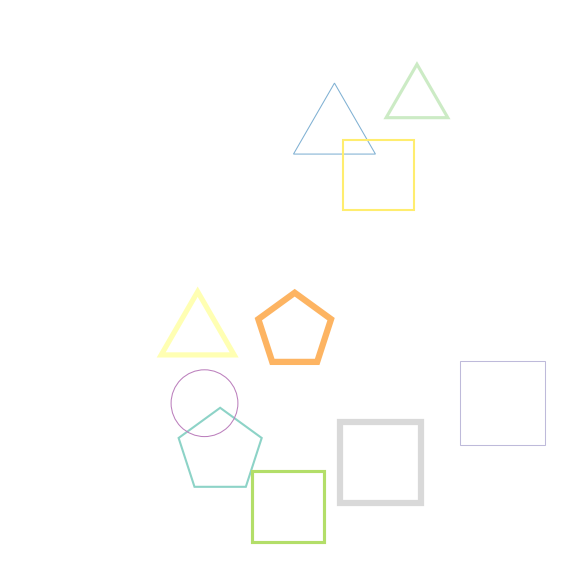[{"shape": "pentagon", "thickness": 1, "radius": 0.38, "center": [0.381, 0.217]}, {"shape": "triangle", "thickness": 2.5, "radius": 0.36, "center": [0.342, 0.421]}, {"shape": "square", "thickness": 0.5, "radius": 0.37, "center": [0.871, 0.301]}, {"shape": "triangle", "thickness": 0.5, "radius": 0.41, "center": [0.579, 0.773]}, {"shape": "pentagon", "thickness": 3, "radius": 0.33, "center": [0.51, 0.426]}, {"shape": "square", "thickness": 1.5, "radius": 0.31, "center": [0.498, 0.122]}, {"shape": "square", "thickness": 3, "radius": 0.35, "center": [0.66, 0.198]}, {"shape": "circle", "thickness": 0.5, "radius": 0.29, "center": [0.354, 0.301]}, {"shape": "triangle", "thickness": 1.5, "radius": 0.31, "center": [0.722, 0.826]}, {"shape": "square", "thickness": 1, "radius": 0.3, "center": [0.655, 0.697]}]